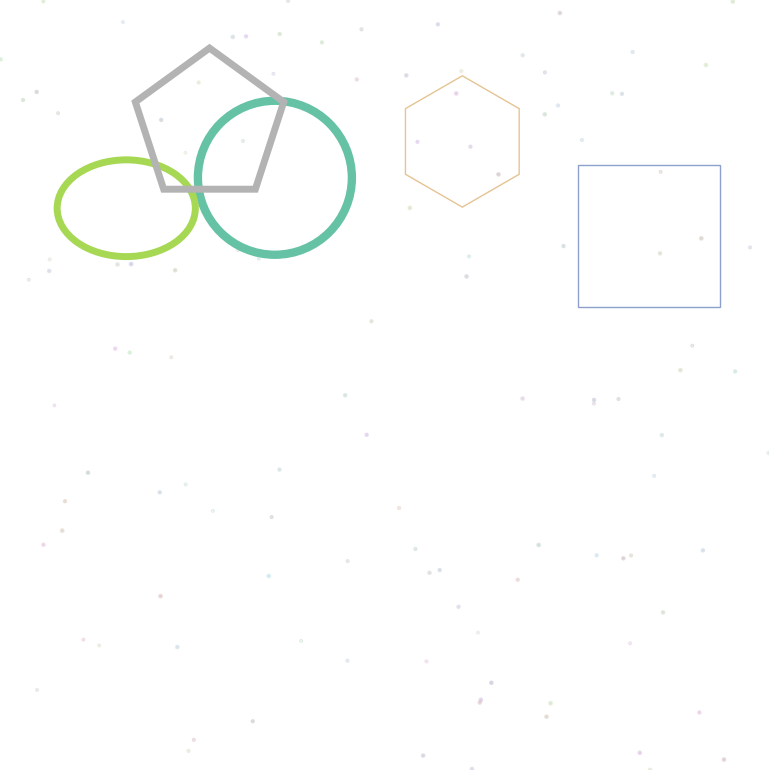[{"shape": "circle", "thickness": 3, "radius": 0.5, "center": [0.357, 0.769]}, {"shape": "square", "thickness": 0.5, "radius": 0.46, "center": [0.843, 0.693]}, {"shape": "oval", "thickness": 2.5, "radius": 0.45, "center": [0.164, 0.73]}, {"shape": "hexagon", "thickness": 0.5, "radius": 0.43, "center": [0.6, 0.816]}, {"shape": "pentagon", "thickness": 2.5, "radius": 0.51, "center": [0.272, 0.836]}]